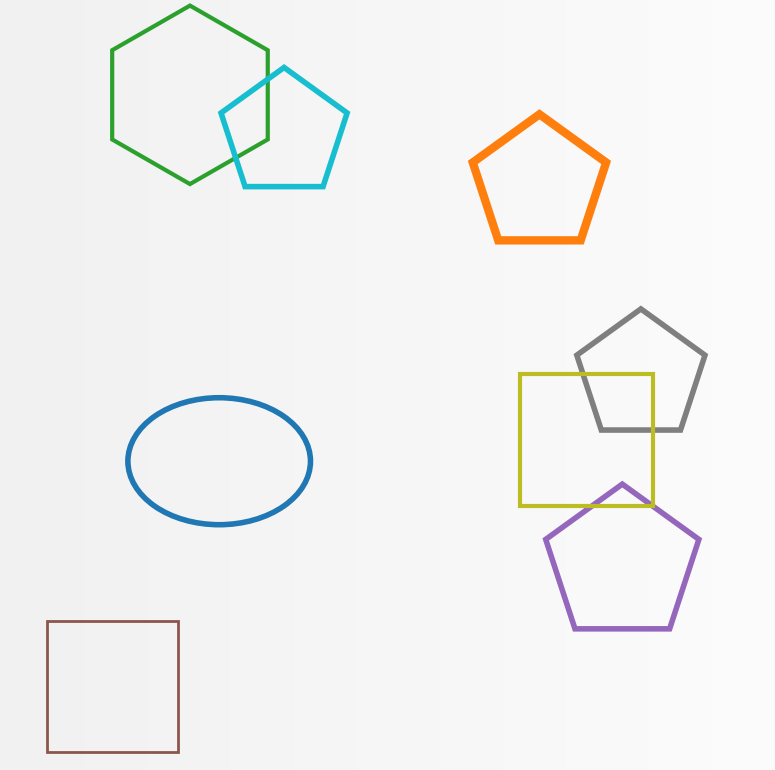[{"shape": "oval", "thickness": 2, "radius": 0.59, "center": [0.283, 0.401]}, {"shape": "pentagon", "thickness": 3, "radius": 0.45, "center": [0.696, 0.761]}, {"shape": "hexagon", "thickness": 1.5, "radius": 0.58, "center": [0.245, 0.877]}, {"shape": "pentagon", "thickness": 2, "radius": 0.52, "center": [0.803, 0.267]}, {"shape": "square", "thickness": 1, "radius": 0.42, "center": [0.145, 0.108]}, {"shape": "pentagon", "thickness": 2, "radius": 0.43, "center": [0.827, 0.512]}, {"shape": "square", "thickness": 1.5, "radius": 0.43, "center": [0.757, 0.428]}, {"shape": "pentagon", "thickness": 2, "radius": 0.43, "center": [0.367, 0.827]}]